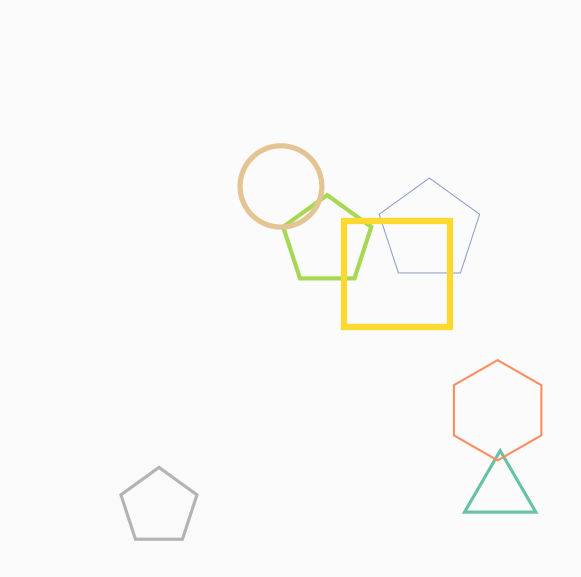[{"shape": "triangle", "thickness": 1.5, "radius": 0.35, "center": [0.861, 0.148]}, {"shape": "hexagon", "thickness": 1, "radius": 0.43, "center": [0.856, 0.289]}, {"shape": "pentagon", "thickness": 0.5, "radius": 0.45, "center": [0.739, 0.6]}, {"shape": "pentagon", "thickness": 2, "radius": 0.4, "center": [0.563, 0.582]}, {"shape": "square", "thickness": 3, "radius": 0.46, "center": [0.683, 0.525]}, {"shape": "circle", "thickness": 2.5, "radius": 0.35, "center": [0.483, 0.676]}, {"shape": "pentagon", "thickness": 1.5, "radius": 0.34, "center": [0.273, 0.121]}]